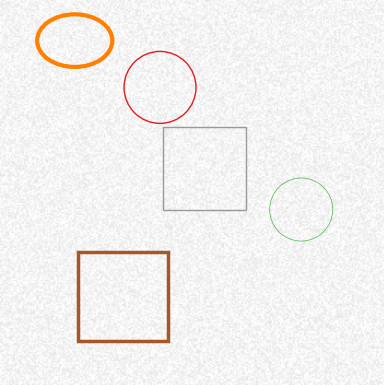[{"shape": "circle", "thickness": 1, "radius": 0.47, "center": [0.416, 0.773]}, {"shape": "circle", "thickness": 0.5, "radius": 0.41, "center": [0.782, 0.456]}, {"shape": "oval", "thickness": 3, "radius": 0.49, "center": [0.194, 0.895]}, {"shape": "square", "thickness": 2.5, "radius": 0.58, "center": [0.32, 0.23]}, {"shape": "square", "thickness": 1, "radius": 0.54, "center": [0.532, 0.563]}]